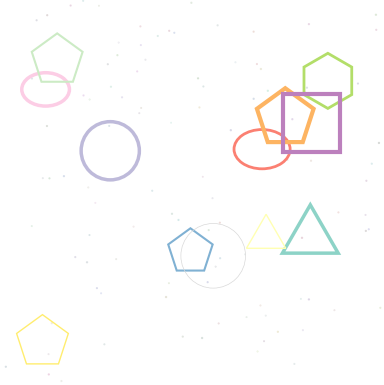[{"shape": "triangle", "thickness": 2.5, "radius": 0.42, "center": [0.806, 0.384]}, {"shape": "triangle", "thickness": 1, "radius": 0.29, "center": [0.691, 0.385]}, {"shape": "circle", "thickness": 2.5, "radius": 0.38, "center": [0.286, 0.608]}, {"shape": "oval", "thickness": 2, "radius": 0.36, "center": [0.681, 0.613]}, {"shape": "pentagon", "thickness": 1.5, "radius": 0.3, "center": [0.495, 0.346]}, {"shape": "pentagon", "thickness": 3, "radius": 0.39, "center": [0.741, 0.694]}, {"shape": "hexagon", "thickness": 2, "radius": 0.36, "center": [0.852, 0.79]}, {"shape": "oval", "thickness": 2.5, "radius": 0.31, "center": [0.118, 0.768]}, {"shape": "circle", "thickness": 0.5, "radius": 0.42, "center": [0.554, 0.336]}, {"shape": "square", "thickness": 3, "radius": 0.38, "center": [0.809, 0.681]}, {"shape": "pentagon", "thickness": 1.5, "radius": 0.35, "center": [0.149, 0.844]}, {"shape": "pentagon", "thickness": 1, "radius": 0.35, "center": [0.11, 0.112]}]